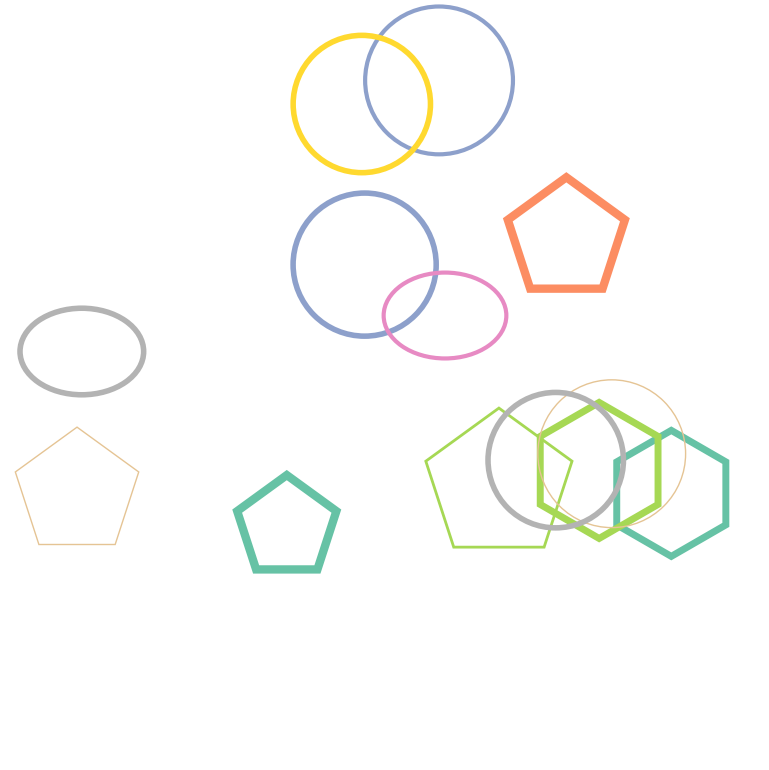[{"shape": "hexagon", "thickness": 2.5, "radius": 0.41, "center": [0.872, 0.359]}, {"shape": "pentagon", "thickness": 3, "radius": 0.34, "center": [0.372, 0.315]}, {"shape": "pentagon", "thickness": 3, "radius": 0.4, "center": [0.736, 0.69]}, {"shape": "circle", "thickness": 2, "radius": 0.46, "center": [0.474, 0.656]}, {"shape": "circle", "thickness": 1.5, "radius": 0.48, "center": [0.57, 0.896]}, {"shape": "oval", "thickness": 1.5, "radius": 0.4, "center": [0.578, 0.59]}, {"shape": "hexagon", "thickness": 2.5, "radius": 0.44, "center": [0.778, 0.389]}, {"shape": "pentagon", "thickness": 1, "radius": 0.5, "center": [0.648, 0.37]}, {"shape": "circle", "thickness": 2, "radius": 0.45, "center": [0.47, 0.865]}, {"shape": "circle", "thickness": 0.5, "radius": 0.48, "center": [0.794, 0.411]}, {"shape": "pentagon", "thickness": 0.5, "radius": 0.42, "center": [0.1, 0.361]}, {"shape": "circle", "thickness": 2, "radius": 0.44, "center": [0.722, 0.402]}, {"shape": "oval", "thickness": 2, "radius": 0.4, "center": [0.106, 0.544]}]